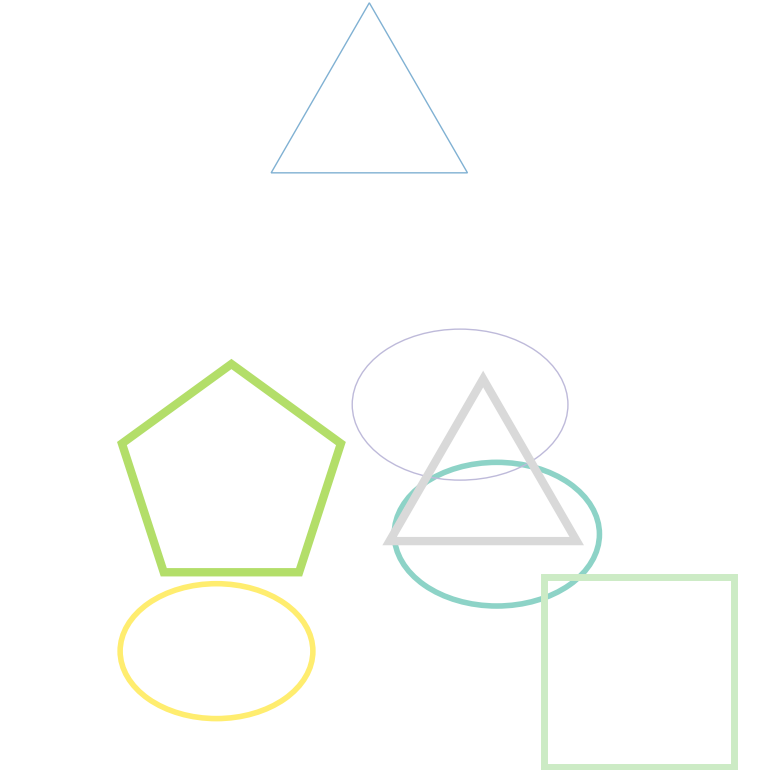[{"shape": "oval", "thickness": 2, "radius": 0.67, "center": [0.645, 0.306]}, {"shape": "oval", "thickness": 0.5, "radius": 0.7, "center": [0.598, 0.475]}, {"shape": "triangle", "thickness": 0.5, "radius": 0.74, "center": [0.48, 0.849]}, {"shape": "pentagon", "thickness": 3, "radius": 0.75, "center": [0.301, 0.378]}, {"shape": "triangle", "thickness": 3, "radius": 0.7, "center": [0.627, 0.367]}, {"shape": "square", "thickness": 2.5, "radius": 0.62, "center": [0.83, 0.127]}, {"shape": "oval", "thickness": 2, "radius": 0.63, "center": [0.281, 0.154]}]